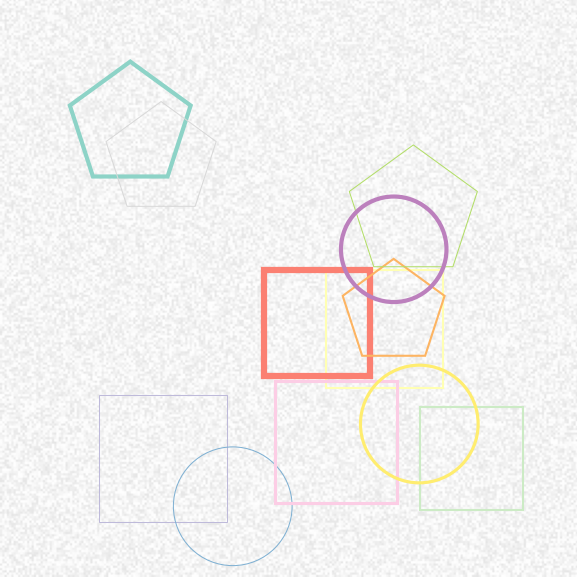[{"shape": "pentagon", "thickness": 2, "radius": 0.55, "center": [0.226, 0.782]}, {"shape": "square", "thickness": 1, "radius": 0.51, "center": [0.666, 0.429]}, {"shape": "square", "thickness": 0.5, "radius": 0.55, "center": [0.283, 0.205]}, {"shape": "square", "thickness": 3, "radius": 0.46, "center": [0.549, 0.44]}, {"shape": "circle", "thickness": 0.5, "radius": 0.51, "center": [0.403, 0.122]}, {"shape": "pentagon", "thickness": 1, "radius": 0.46, "center": [0.682, 0.458]}, {"shape": "pentagon", "thickness": 0.5, "radius": 0.58, "center": [0.716, 0.632]}, {"shape": "square", "thickness": 1.5, "radius": 0.53, "center": [0.582, 0.234]}, {"shape": "pentagon", "thickness": 0.5, "radius": 0.5, "center": [0.279, 0.723]}, {"shape": "circle", "thickness": 2, "radius": 0.46, "center": [0.682, 0.567]}, {"shape": "square", "thickness": 1, "radius": 0.44, "center": [0.817, 0.205]}, {"shape": "circle", "thickness": 1.5, "radius": 0.51, "center": [0.726, 0.265]}]